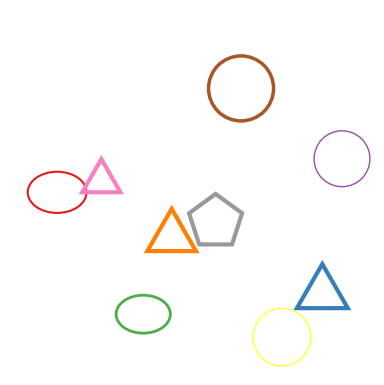[{"shape": "oval", "thickness": 1.5, "radius": 0.38, "center": [0.148, 0.5]}, {"shape": "triangle", "thickness": 3, "radius": 0.38, "center": [0.837, 0.238]}, {"shape": "oval", "thickness": 2, "radius": 0.35, "center": [0.372, 0.184]}, {"shape": "circle", "thickness": 1, "radius": 0.36, "center": [0.888, 0.588]}, {"shape": "triangle", "thickness": 3, "radius": 0.37, "center": [0.446, 0.384]}, {"shape": "circle", "thickness": 1, "radius": 0.38, "center": [0.732, 0.124]}, {"shape": "circle", "thickness": 2.5, "radius": 0.42, "center": [0.626, 0.77]}, {"shape": "triangle", "thickness": 3, "radius": 0.29, "center": [0.263, 0.529]}, {"shape": "pentagon", "thickness": 3, "radius": 0.36, "center": [0.56, 0.424]}]